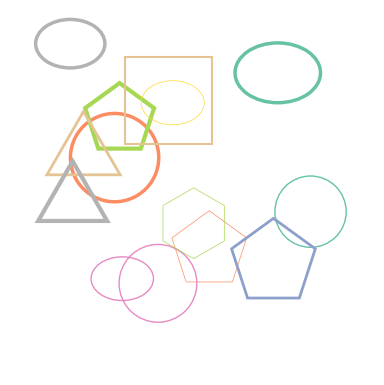[{"shape": "circle", "thickness": 1, "radius": 0.46, "center": [0.807, 0.45]}, {"shape": "oval", "thickness": 2.5, "radius": 0.56, "center": [0.721, 0.811]}, {"shape": "pentagon", "thickness": 0.5, "radius": 0.51, "center": [0.544, 0.35]}, {"shape": "circle", "thickness": 2.5, "radius": 0.57, "center": [0.298, 0.591]}, {"shape": "pentagon", "thickness": 2, "radius": 0.57, "center": [0.71, 0.318]}, {"shape": "oval", "thickness": 1, "radius": 0.41, "center": [0.318, 0.276]}, {"shape": "circle", "thickness": 1, "radius": 0.5, "center": [0.41, 0.264]}, {"shape": "pentagon", "thickness": 3, "radius": 0.47, "center": [0.311, 0.69]}, {"shape": "hexagon", "thickness": 0.5, "radius": 0.46, "center": [0.503, 0.42]}, {"shape": "oval", "thickness": 0.5, "radius": 0.41, "center": [0.449, 0.733]}, {"shape": "square", "thickness": 1.5, "radius": 0.56, "center": [0.438, 0.739]}, {"shape": "triangle", "thickness": 2, "radius": 0.55, "center": [0.217, 0.601]}, {"shape": "oval", "thickness": 2.5, "radius": 0.45, "center": [0.182, 0.887]}, {"shape": "triangle", "thickness": 3, "radius": 0.52, "center": [0.189, 0.478]}]